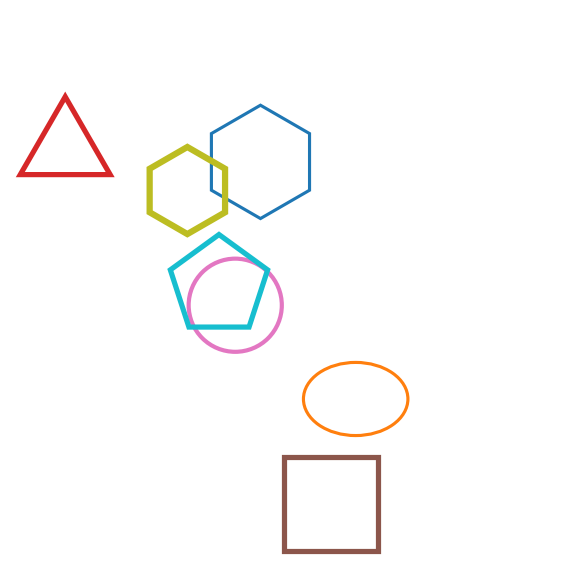[{"shape": "hexagon", "thickness": 1.5, "radius": 0.49, "center": [0.451, 0.719]}, {"shape": "oval", "thickness": 1.5, "radius": 0.45, "center": [0.616, 0.308]}, {"shape": "triangle", "thickness": 2.5, "radius": 0.45, "center": [0.113, 0.742]}, {"shape": "square", "thickness": 2.5, "radius": 0.41, "center": [0.574, 0.126]}, {"shape": "circle", "thickness": 2, "radius": 0.4, "center": [0.407, 0.471]}, {"shape": "hexagon", "thickness": 3, "radius": 0.38, "center": [0.324, 0.669]}, {"shape": "pentagon", "thickness": 2.5, "radius": 0.44, "center": [0.379, 0.504]}]